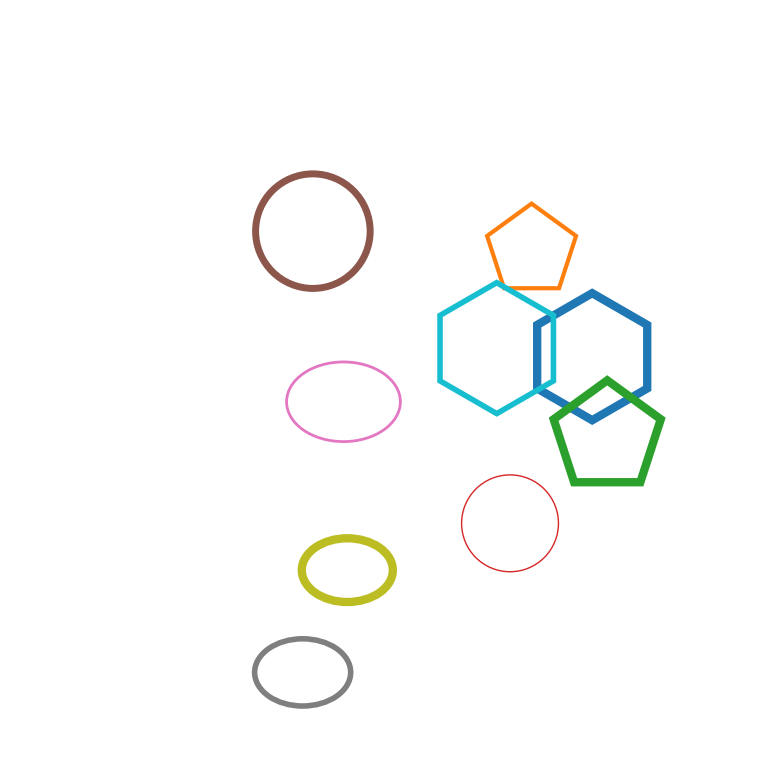[{"shape": "hexagon", "thickness": 3, "radius": 0.41, "center": [0.769, 0.537]}, {"shape": "pentagon", "thickness": 1.5, "radius": 0.3, "center": [0.69, 0.675]}, {"shape": "pentagon", "thickness": 3, "radius": 0.37, "center": [0.789, 0.433]}, {"shape": "circle", "thickness": 0.5, "radius": 0.31, "center": [0.662, 0.32]}, {"shape": "circle", "thickness": 2.5, "radius": 0.37, "center": [0.406, 0.7]}, {"shape": "oval", "thickness": 1, "radius": 0.37, "center": [0.446, 0.478]}, {"shape": "oval", "thickness": 2, "radius": 0.31, "center": [0.393, 0.127]}, {"shape": "oval", "thickness": 3, "radius": 0.3, "center": [0.451, 0.26]}, {"shape": "hexagon", "thickness": 2, "radius": 0.43, "center": [0.645, 0.548]}]